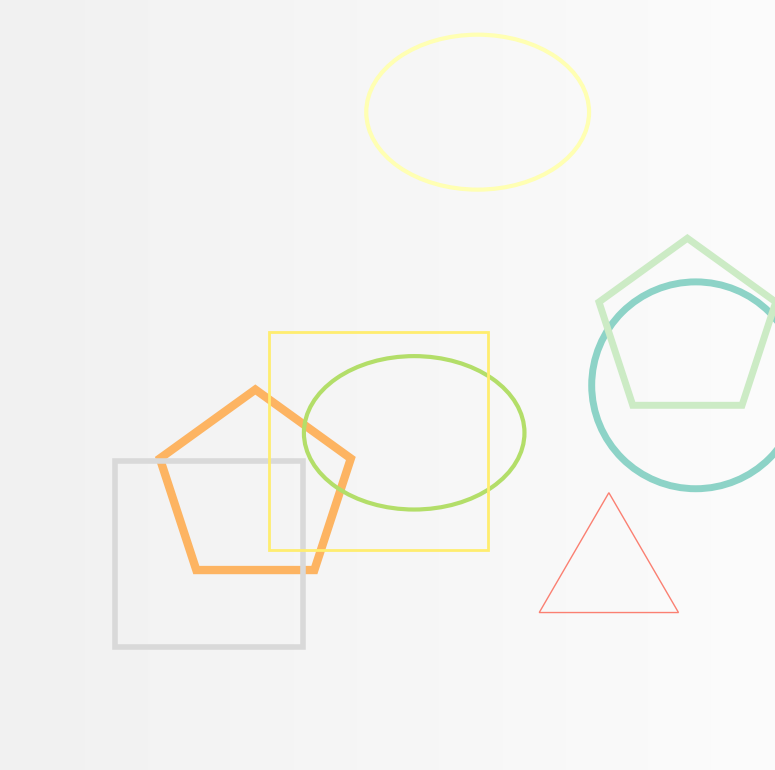[{"shape": "circle", "thickness": 2.5, "radius": 0.67, "center": [0.898, 0.5]}, {"shape": "oval", "thickness": 1.5, "radius": 0.72, "center": [0.616, 0.854]}, {"shape": "triangle", "thickness": 0.5, "radius": 0.52, "center": [0.786, 0.256]}, {"shape": "pentagon", "thickness": 3, "radius": 0.65, "center": [0.329, 0.365]}, {"shape": "oval", "thickness": 1.5, "radius": 0.71, "center": [0.534, 0.438]}, {"shape": "square", "thickness": 2, "radius": 0.6, "center": [0.27, 0.281]}, {"shape": "pentagon", "thickness": 2.5, "radius": 0.6, "center": [0.887, 0.571]}, {"shape": "square", "thickness": 1, "radius": 0.71, "center": [0.488, 0.427]}]